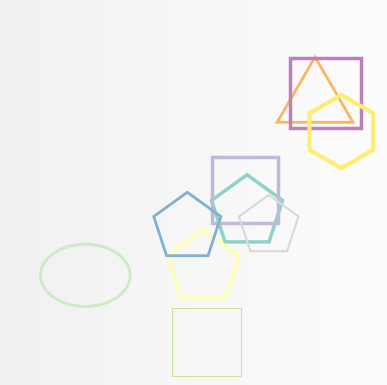[{"shape": "pentagon", "thickness": 2.5, "radius": 0.48, "center": [0.638, 0.45]}, {"shape": "pentagon", "thickness": 2.5, "radius": 0.49, "center": [0.525, 0.305]}, {"shape": "square", "thickness": 2.5, "radius": 0.43, "center": [0.632, 0.506]}, {"shape": "pentagon", "thickness": 2, "radius": 0.46, "center": [0.483, 0.409]}, {"shape": "triangle", "thickness": 2, "radius": 0.57, "center": [0.813, 0.739]}, {"shape": "square", "thickness": 0.5, "radius": 0.44, "center": [0.533, 0.112]}, {"shape": "pentagon", "thickness": 1.5, "radius": 0.4, "center": [0.693, 0.413]}, {"shape": "square", "thickness": 2.5, "radius": 0.45, "center": [0.84, 0.759]}, {"shape": "oval", "thickness": 2, "radius": 0.58, "center": [0.22, 0.285]}, {"shape": "hexagon", "thickness": 3, "radius": 0.48, "center": [0.881, 0.658]}]